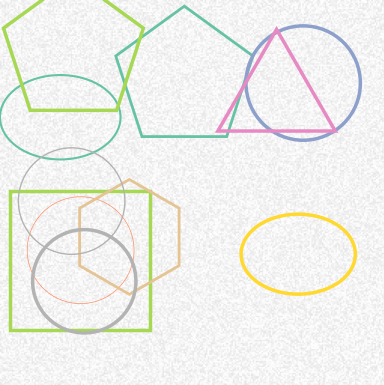[{"shape": "pentagon", "thickness": 2, "radius": 0.94, "center": [0.479, 0.797]}, {"shape": "oval", "thickness": 1.5, "radius": 0.78, "center": [0.157, 0.695]}, {"shape": "circle", "thickness": 0.5, "radius": 0.69, "center": [0.209, 0.35]}, {"shape": "circle", "thickness": 2.5, "radius": 0.74, "center": [0.787, 0.784]}, {"shape": "triangle", "thickness": 2.5, "radius": 0.88, "center": [0.718, 0.748]}, {"shape": "square", "thickness": 2.5, "radius": 0.91, "center": [0.207, 0.324]}, {"shape": "pentagon", "thickness": 2.5, "radius": 0.95, "center": [0.191, 0.868]}, {"shape": "oval", "thickness": 2.5, "radius": 0.74, "center": [0.775, 0.34]}, {"shape": "hexagon", "thickness": 2, "radius": 0.75, "center": [0.336, 0.385]}, {"shape": "circle", "thickness": 1, "radius": 0.69, "center": [0.186, 0.478]}, {"shape": "circle", "thickness": 2.5, "radius": 0.67, "center": [0.219, 0.269]}]